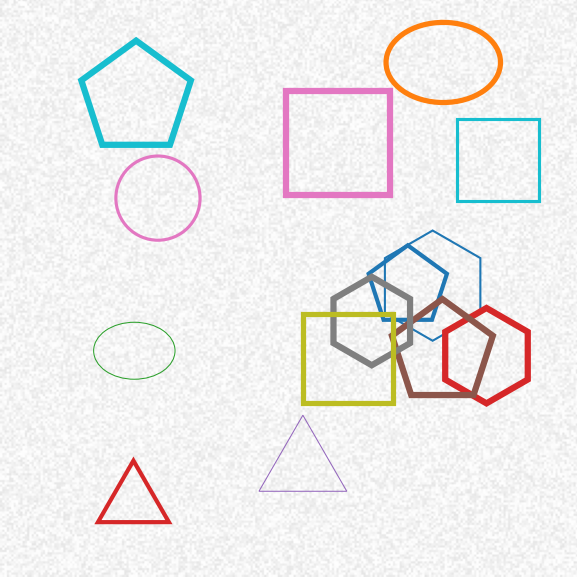[{"shape": "hexagon", "thickness": 1, "radius": 0.48, "center": [0.749, 0.505]}, {"shape": "pentagon", "thickness": 2, "radius": 0.36, "center": [0.706, 0.503]}, {"shape": "oval", "thickness": 2.5, "radius": 0.5, "center": [0.768, 0.891]}, {"shape": "oval", "thickness": 0.5, "radius": 0.35, "center": [0.233, 0.392]}, {"shape": "hexagon", "thickness": 3, "radius": 0.41, "center": [0.842, 0.383]}, {"shape": "triangle", "thickness": 2, "radius": 0.35, "center": [0.231, 0.13]}, {"shape": "triangle", "thickness": 0.5, "radius": 0.44, "center": [0.524, 0.192]}, {"shape": "pentagon", "thickness": 3, "radius": 0.46, "center": [0.766, 0.389]}, {"shape": "circle", "thickness": 1.5, "radius": 0.36, "center": [0.274, 0.656]}, {"shape": "square", "thickness": 3, "radius": 0.45, "center": [0.585, 0.752]}, {"shape": "hexagon", "thickness": 3, "radius": 0.38, "center": [0.644, 0.443]}, {"shape": "square", "thickness": 2.5, "radius": 0.39, "center": [0.602, 0.379]}, {"shape": "pentagon", "thickness": 3, "radius": 0.5, "center": [0.236, 0.829]}, {"shape": "square", "thickness": 1.5, "radius": 0.35, "center": [0.863, 0.722]}]